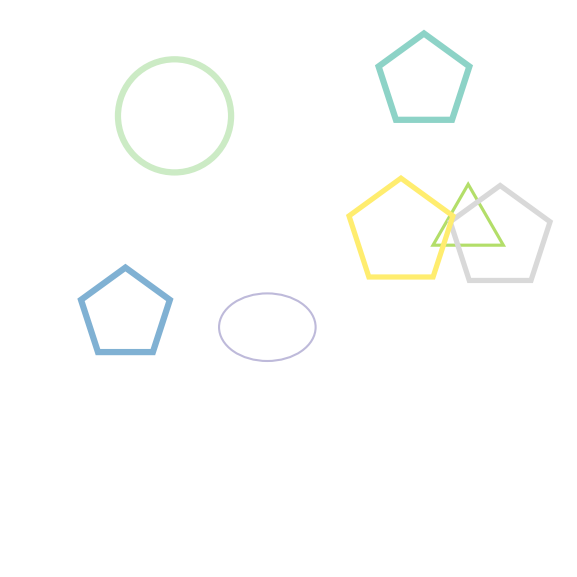[{"shape": "pentagon", "thickness": 3, "radius": 0.41, "center": [0.734, 0.859]}, {"shape": "oval", "thickness": 1, "radius": 0.42, "center": [0.463, 0.433]}, {"shape": "pentagon", "thickness": 3, "radius": 0.4, "center": [0.217, 0.455]}, {"shape": "triangle", "thickness": 1.5, "radius": 0.35, "center": [0.811, 0.61]}, {"shape": "pentagon", "thickness": 2.5, "radius": 0.45, "center": [0.866, 0.587]}, {"shape": "circle", "thickness": 3, "radius": 0.49, "center": [0.302, 0.799]}, {"shape": "pentagon", "thickness": 2.5, "radius": 0.47, "center": [0.694, 0.596]}]